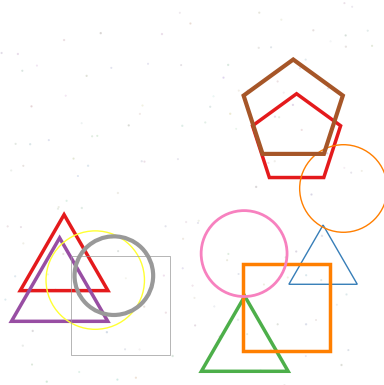[{"shape": "pentagon", "thickness": 2.5, "radius": 0.6, "center": [0.77, 0.636]}, {"shape": "triangle", "thickness": 2.5, "radius": 0.66, "center": [0.166, 0.311]}, {"shape": "triangle", "thickness": 1, "radius": 0.51, "center": [0.839, 0.313]}, {"shape": "triangle", "thickness": 2.5, "radius": 0.65, "center": [0.636, 0.101]}, {"shape": "triangle", "thickness": 2.5, "radius": 0.72, "center": [0.155, 0.238]}, {"shape": "square", "thickness": 2.5, "radius": 0.57, "center": [0.744, 0.201]}, {"shape": "circle", "thickness": 1, "radius": 0.57, "center": [0.892, 0.51]}, {"shape": "circle", "thickness": 1, "radius": 0.64, "center": [0.247, 0.272]}, {"shape": "pentagon", "thickness": 3, "radius": 0.68, "center": [0.762, 0.71]}, {"shape": "circle", "thickness": 2, "radius": 0.56, "center": [0.634, 0.341]}, {"shape": "square", "thickness": 0.5, "radius": 0.64, "center": [0.314, 0.207]}, {"shape": "circle", "thickness": 3, "radius": 0.51, "center": [0.296, 0.284]}]